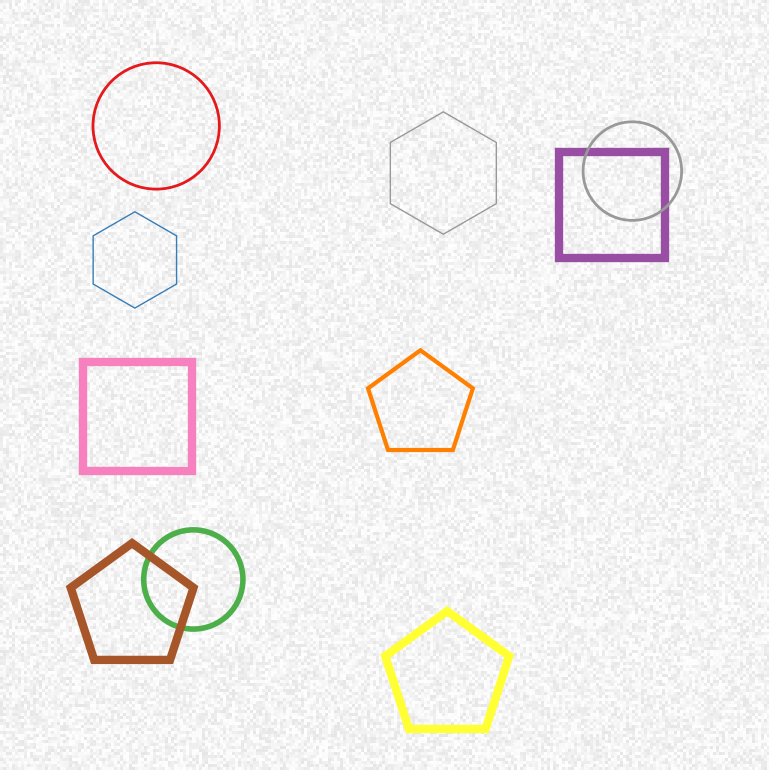[{"shape": "circle", "thickness": 1, "radius": 0.41, "center": [0.203, 0.836]}, {"shape": "hexagon", "thickness": 0.5, "radius": 0.31, "center": [0.175, 0.662]}, {"shape": "circle", "thickness": 2, "radius": 0.32, "center": [0.251, 0.247]}, {"shape": "square", "thickness": 3, "radius": 0.35, "center": [0.795, 0.734]}, {"shape": "pentagon", "thickness": 1.5, "radius": 0.36, "center": [0.546, 0.474]}, {"shape": "pentagon", "thickness": 3, "radius": 0.42, "center": [0.581, 0.122]}, {"shape": "pentagon", "thickness": 3, "radius": 0.42, "center": [0.172, 0.211]}, {"shape": "square", "thickness": 3, "radius": 0.35, "center": [0.179, 0.459]}, {"shape": "circle", "thickness": 1, "radius": 0.32, "center": [0.821, 0.778]}, {"shape": "hexagon", "thickness": 0.5, "radius": 0.4, "center": [0.576, 0.775]}]